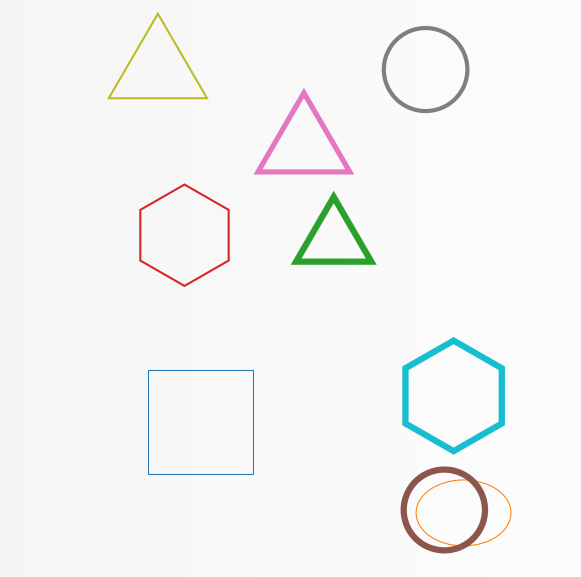[{"shape": "square", "thickness": 0.5, "radius": 0.45, "center": [0.344, 0.268]}, {"shape": "oval", "thickness": 0.5, "radius": 0.41, "center": [0.797, 0.111]}, {"shape": "triangle", "thickness": 3, "radius": 0.37, "center": [0.574, 0.583]}, {"shape": "hexagon", "thickness": 1, "radius": 0.44, "center": [0.317, 0.592]}, {"shape": "circle", "thickness": 3, "radius": 0.35, "center": [0.764, 0.116]}, {"shape": "triangle", "thickness": 2.5, "radius": 0.46, "center": [0.523, 0.747]}, {"shape": "circle", "thickness": 2, "radius": 0.36, "center": [0.732, 0.879]}, {"shape": "triangle", "thickness": 1, "radius": 0.49, "center": [0.272, 0.878]}, {"shape": "hexagon", "thickness": 3, "radius": 0.48, "center": [0.78, 0.314]}]